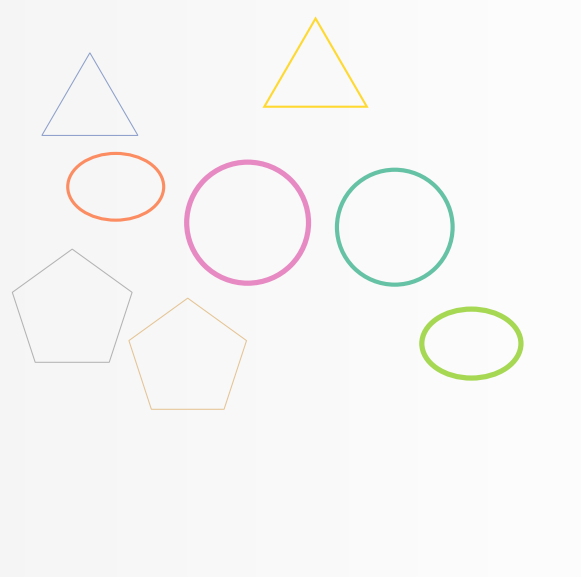[{"shape": "circle", "thickness": 2, "radius": 0.5, "center": [0.679, 0.606]}, {"shape": "oval", "thickness": 1.5, "radius": 0.41, "center": [0.199, 0.676]}, {"shape": "triangle", "thickness": 0.5, "radius": 0.48, "center": [0.155, 0.812]}, {"shape": "circle", "thickness": 2.5, "radius": 0.52, "center": [0.426, 0.614]}, {"shape": "oval", "thickness": 2.5, "radius": 0.43, "center": [0.811, 0.404]}, {"shape": "triangle", "thickness": 1, "radius": 0.51, "center": [0.543, 0.865]}, {"shape": "pentagon", "thickness": 0.5, "radius": 0.53, "center": [0.323, 0.376]}, {"shape": "pentagon", "thickness": 0.5, "radius": 0.54, "center": [0.124, 0.459]}]